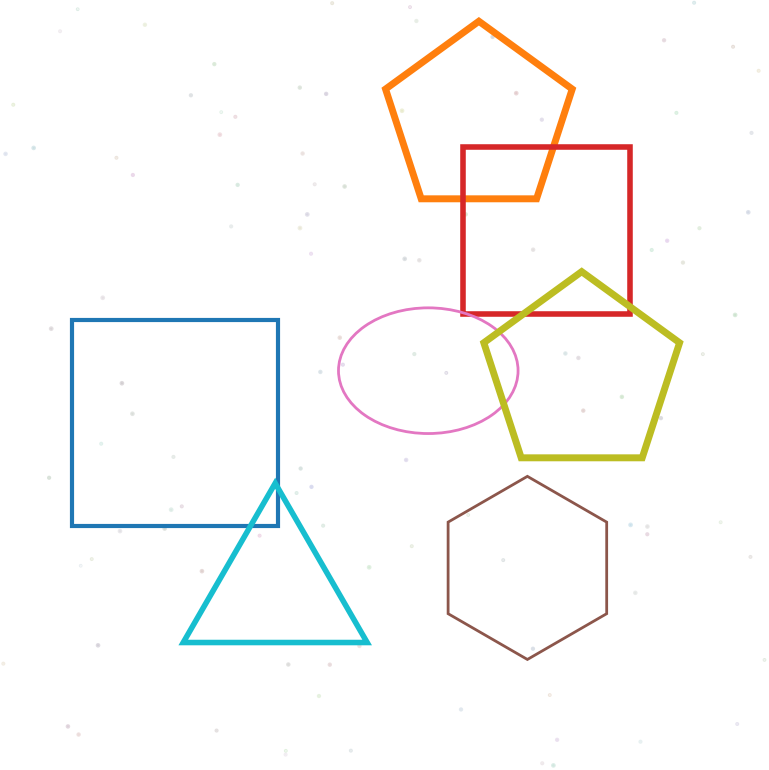[{"shape": "square", "thickness": 1.5, "radius": 0.67, "center": [0.227, 0.451]}, {"shape": "pentagon", "thickness": 2.5, "radius": 0.64, "center": [0.622, 0.845]}, {"shape": "square", "thickness": 2, "radius": 0.54, "center": [0.71, 0.701]}, {"shape": "hexagon", "thickness": 1, "radius": 0.59, "center": [0.685, 0.262]}, {"shape": "oval", "thickness": 1, "radius": 0.58, "center": [0.556, 0.519]}, {"shape": "pentagon", "thickness": 2.5, "radius": 0.67, "center": [0.755, 0.514]}, {"shape": "triangle", "thickness": 2, "radius": 0.69, "center": [0.357, 0.235]}]